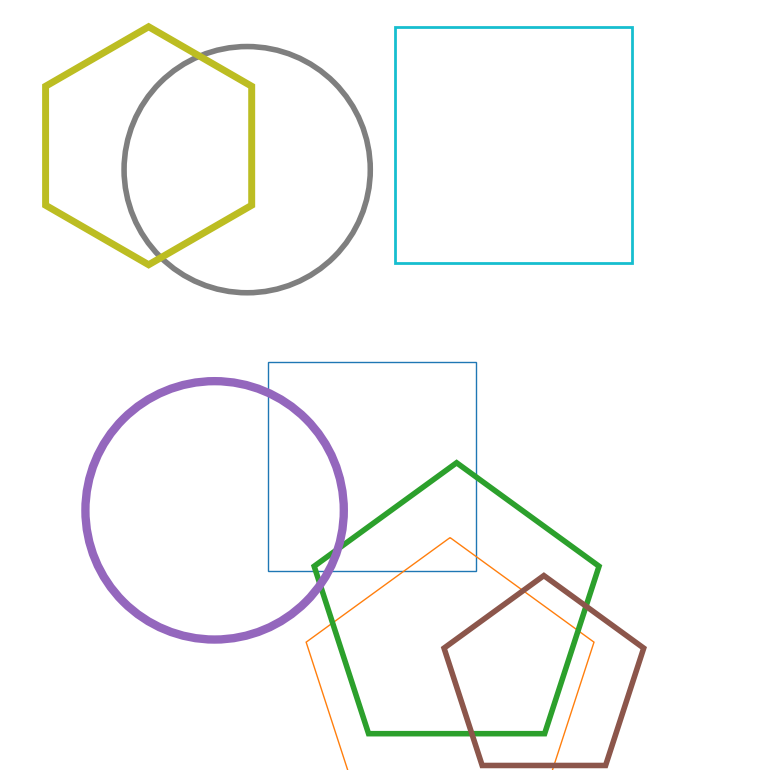[{"shape": "square", "thickness": 0.5, "radius": 0.68, "center": [0.483, 0.394]}, {"shape": "pentagon", "thickness": 0.5, "radius": 0.98, "center": [0.585, 0.105]}, {"shape": "pentagon", "thickness": 2, "radius": 0.97, "center": [0.593, 0.205]}, {"shape": "circle", "thickness": 3, "radius": 0.84, "center": [0.279, 0.337]}, {"shape": "pentagon", "thickness": 2, "radius": 0.68, "center": [0.706, 0.116]}, {"shape": "circle", "thickness": 2, "radius": 0.8, "center": [0.321, 0.78]}, {"shape": "hexagon", "thickness": 2.5, "radius": 0.77, "center": [0.193, 0.811]}, {"shape": "square", "thickness": 1, "radius": 0.77, "center": [0.667, 0.812]}]